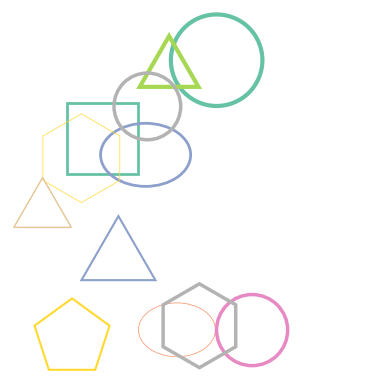[{"shape": "circle", "thickness": 3, "radius": 0.59, "center": [0.563, 0.844]}, {"shape": "square", "thickness": 2, "radius": 0.46, "center": [0.266, 0.641]}, {"shape": "oval", "thickness": 0.5, "radius": 0.5, "center": [0.46, 0.143]}, {"shape": "triangle", "thickness": 1.5, "radius": 0.55, "center": [0.308, 0.328]}, {"shape": "oval", "thickness": 2, "radius": 0.59, "center": [0.378, 0.598]}, {"shape": "circle", "thickness": 2.5, "radius": 0.46, "center": [0.655, 0.143]}, {"shape": "triangle", "thickness": 3, "radius": 0.44, "center": [0.439, 0.818]}, {"shape": "pentagon", "thickness": 1.5, "radius": 0.51, "center": [0.187, 0.122]}, {"shape": "hexagon", "thickness": 0.5, "radius": 0.58, "center": [0.211, 0.589]}, {"shape": "triangle", "thickness": 1, "radius": 0.43, "center": [0.111, 0.452]}, {"shape": "circle", "thickness": 2.5, "radius": 0.43, "center": [0.383, 0.724]}, {"shape": "hexagon", "thickness": 2.5, "radius": 0.54, "center": [0.518, 0.154]}]